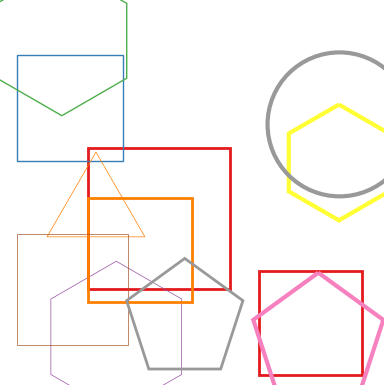[{"shape": "square", "thickness": 2, "radius": 0.67, "center": [0.807, 0.161]}, {"shape": "square", "thickness": 2, "radius": 0.92, "center": [0.413, 0.432]}, {"shape": "square", "thickness": 1, "radius": 0.69, "center": [0.183, 0.719]}, {"shape": "hexagon", "thickness": 1, "radius": 0.97, "center": [0.161, 0.894]}, {"shape": "hexagon", "thickness": 0.5, "radius": 0.98, "center": [0.302, 0.125]}, {"shape": "triangle", "thickness": 0.5, "radius": 0.73, "center": [0.249, 0.458]}, {"shape": "square", "thickness": 2, "radius": 0.68, "center": [0.364, 0.351]}, {"shape": "hexagon", "thickness": 3, "radius": 0.75, "center": [0.88, 0.578]}, {"shape": "square", "thickness": 0.5, "radius": 0.72, "center": [0.189, 0.248]}, {"shape": "pentagon", "thickness": 3, "radius": 0.89, "center": [0.827, 0.114]}, {"shape": "circle", "thickness": 3, "radius": 0.93, "center": [0.882, 0.677]}, {"shape": "pentagon", "thickness": 2, "radius": 0.79, "center": [0.48, 0.17]}]